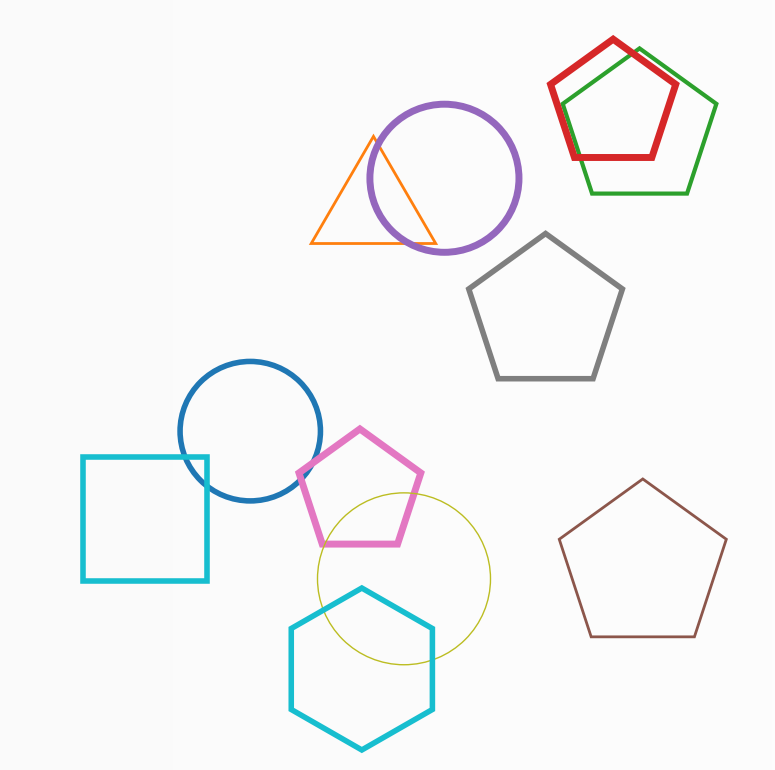[{"shape": "circle", "thickness": 2, "radius": 0.45, "center": [0.323, 0.44]}, {"shape": "triangle", "thickness": 1, "radius": 0.46, "center": [0.482, 0.73]}, {"shape": "pentagon", "thickness": 1.5, "radius": 0.52, "center": [0.825, 0.833]}, {"shape": "pentagon", "thickness": 2.5, "radius": 0.42, "center": [0.791, 0.864]}, {"shape": "circle", "thickness": 2.5, "radius": 0.48, "center": [0.573, 0.769]}, {"shape": "pentagon", "thickness": 1, "radius": 0.57, "center": [0.829, 0.265]}, {"shape": "pentagon", "thickness": 2.5, "radius": 0.41, "center": [0.464, 0.36]}, {"shape": "pentagon", "thickness": 2, "radius": 0.52, "center": [0.704, 0.592]}, {"shape": "circle", "thickness": 0.5, "radius": 0.56, "center": [0.521, 0.248]}, {"shape": "hexagon", "thickness": 2, "radius": 0.53, "center": [0.467, 0.131]}, {"shape": "square", "thickness": 2, "radius": 0.4, "center": [0.187, 0.326]}]